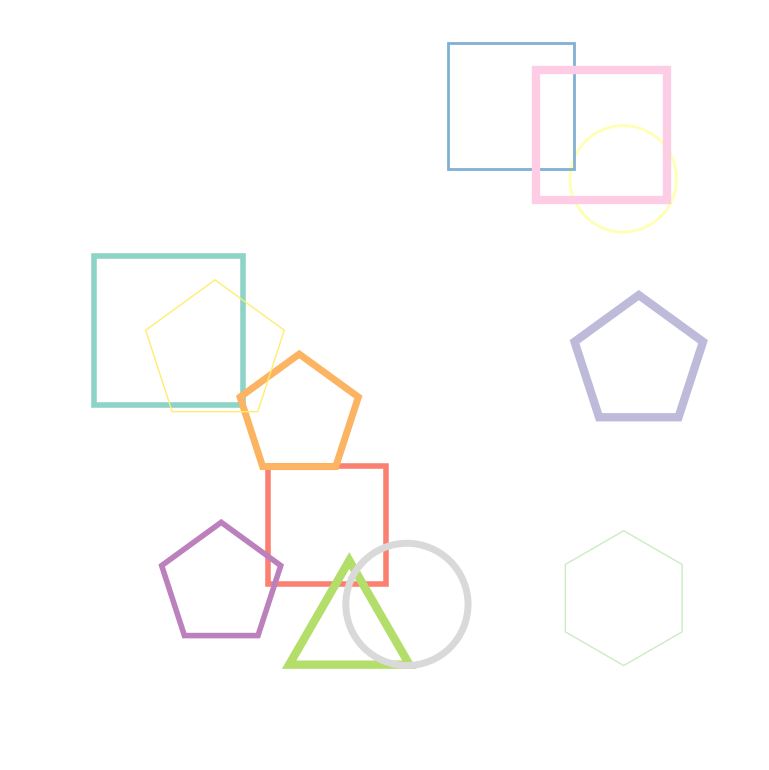[{"shape": "square", "thickness": 2, "radius": 0.48, "center": [0.219, 0.571]}, {"shape": "circle", "thickness": 1, "radius": 0.35, "center": [0.809, 0.768]}, {"shape": "pentagon", "thickness": 3, "radius": 0.44, "center": [0.83, 0.529]}, {"shape": "square", "thickness": 2, "radius": 0.38, "center": [0.424, 0.318]}, {"shape": "square", "thickness": 1, "radius": 0.41, "center": [0.664, 0.863]}, {"shape": "pentagon", "thickness": 2.5, "radius": 0.4, "center": [0.389, 0.459]}, {"shape": "triangle", "thickness": 3, "radius": 0.45, "center": [0.454, 0.182]}, {"shape": "square", "thickness": 3, "radius": 0.42, "center": [0.781, 0.824]}, {"shape": "circle", "thickness": 2.5, "radius": 0.4, "center": [0.528, 0.215]}, {"shape": "pentagon", "thickness": 2, "radius": 0.41, "center": [0.287, 0.24]}, {"shape": "hexagon", "thickness": 0.5, "radius": 0.44, "center": [0.81, 0.223]}, {"shape": "pentagon", "thickness": 0.5, "radius": 0.47, "center": [0.279, 0.542]}]